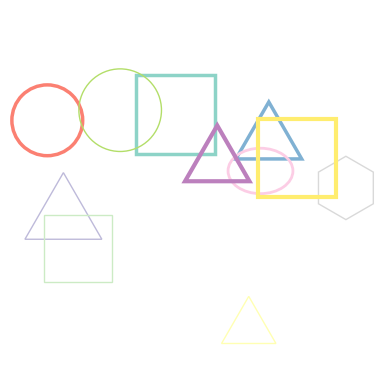[{"shape": "square", "thickness": 2.5, "radius": 0.52, "center": [0.456, 0.703]}, {"shape": "triangle", "thickness": 1, "radius": 0.41, "center": [0.646, 0.149]}, {"shape": "triangle", "thickness": 1, "radius": 0.58, "center": [0.165, 0.436]}, {"shape": "circle", "thickness": 2.5, "radius": 0.46, "center": [0.123, 0.688]}, {"shape": "triangle", "thickness": 2.5, "radius": 0.49, "center": [0.698, 0.637]}, {"shape": "circle", "thickness": 1, "radius": 0.54, "center": [0.312, 0.714]}, {"shape": "oval", "thickness": 2, "radius": 0.42, "center": [0.677, 0.556]}, {"shape": "hexagon", "thickness": 1, "radius": 0.41, "center": [0.898, 0.512]}, {"shape": "triangle", "thickness": 3, "radius": 0.48, "center": [0.564, 0.578]}, {"shape": "square", "thickness": 1, "radius": 0.44, "center": [0.203, 0.355]}, {"shape": "square", "thickness": 3, "radius": 0.51, "center": [0.771, 0.589]}]